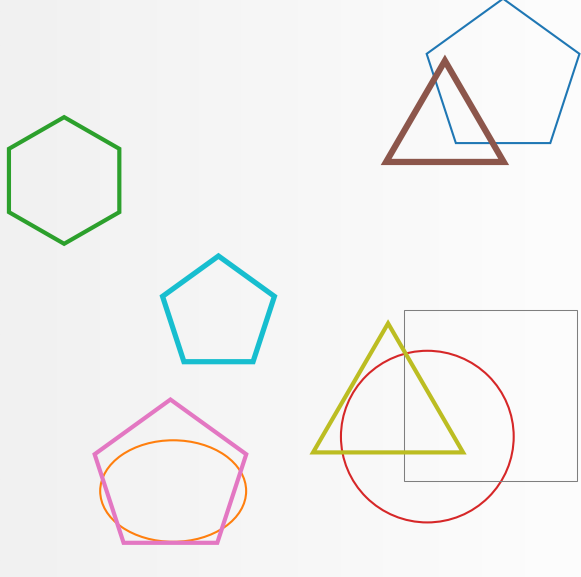[{"shape": "pentagon", "thickness": 1, "radius": 0.69, "center": [0.865, 0.863]}, {"shape": "oval", "thickness": 1, "radius": 0.63, "center": [0.298, 0.149]}, {"shape": "hexagon", "thickness": 2, "radius": 0.55, "center": [0.11, 0.687]}, {"shape": "circle", "thickness": 1, "radius": 0.74, "center": [0.735, 0.243]}, {"shape": "triangle", "thickness": 3, "radius": 0.58, "center": [0.765, 0.777]}, {"shape": "pentagon", "thickness": 2, "radius": 0.69, "center": [0.293, 0.17]}, {"shape": "square", "thickness": 0.5, "radius": 0.74, "center": [0.844, 0.314]}, {"shape": "triangle", "thickness": 2, "radius": 0.74, "center": [0.668, 0.29]}, {"shape": "pentagon", "thickness": 2.5, "radius": 0.51, "center": [0.376, 0.455]}]